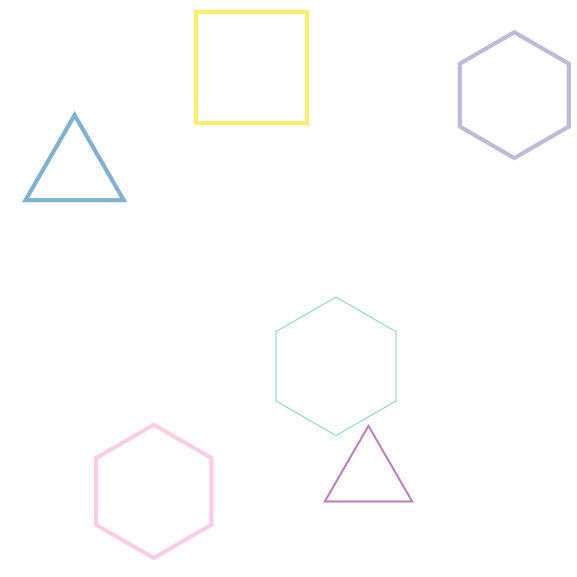[{"shape": "hexagon", "thickness": 0.5, "radius": 0.6, "center": [0.582, 0.365]}, {"shape": "hexagon", "thickness": 2, "radius": 0.54, "center": [0.891, 0.834]}, {"shape": "triangle", "thickness": 2, "radius": 0.49, "center": [0.129, 0.702]}, {"shape": "hexagon", "thickness": 2, "radius": 0.58, "center": [0.266, 0.148]}, {"shape": "triangle", "thickness": 1, "radius": 0.44, "center": [0.638, 0.174]}, {"shape": "square", "thickness": 2, "radius": 0.48, "center": [0.435, 0.882]}]